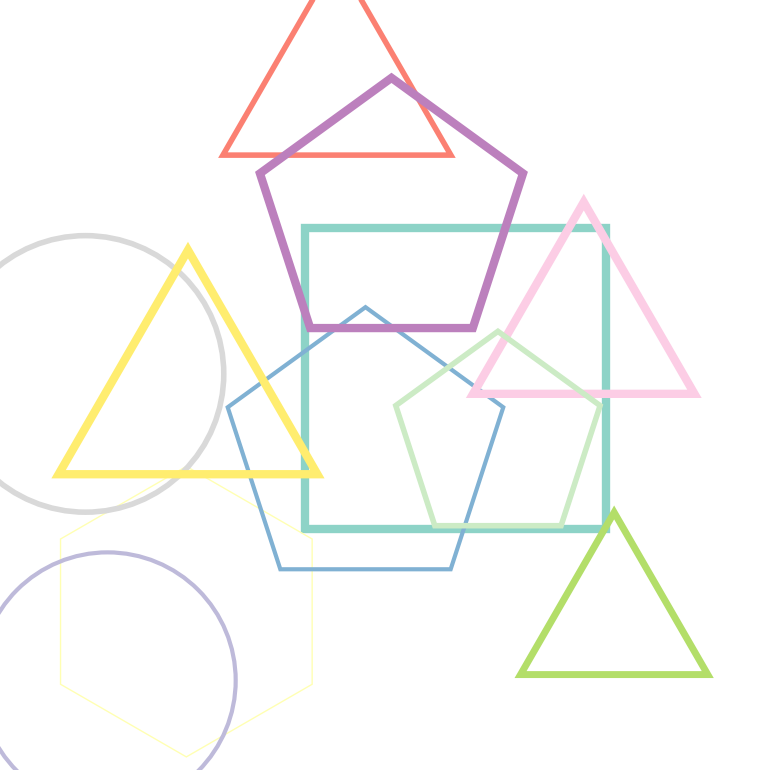[{"shape": "square", "thickness": 3, "radius": 0.98, "center": [0.592, 0.508]}, {"shape": "hexagon", "thickness": 0.5, "radius": 0.94, "center": [0.242, 0.206]}, {"shape": "circle", "thickness": 1.5, "radius": 0.83, "center": [0.14, 0.116]}, {"shape": "triangle", "thickness": 2, "radius": 0.85, "center": [0.438, 0.884]}, {"shape": "pentagon", "thickness": 1.5, "radius": 0.94, "center": [0.475, 0.413]}, {"shape": "triangle", "thickness": 2.5, "radius": 0.7, "center": [0.798, 0.194]}, {"shape": "triangle", "thickness": 3, "radius": 0.83, "center": [0.758, 0.572]}, {"shape": "circle", "thickness": 2, "radius": 0.9, "center": [0.111, 0.514]}, {"shape": "pentagon", "thickness": 3, "radius": 0.9, "center": [0.508, 0.719]}, {"shape": "pentagon", "thickness": 2, "radius": 0.7, "center": [0.647, 0.43]}, {"shape": "triangle", "thickness": 3, "radius": 0.97, "center": [0.244, 0.481]}]